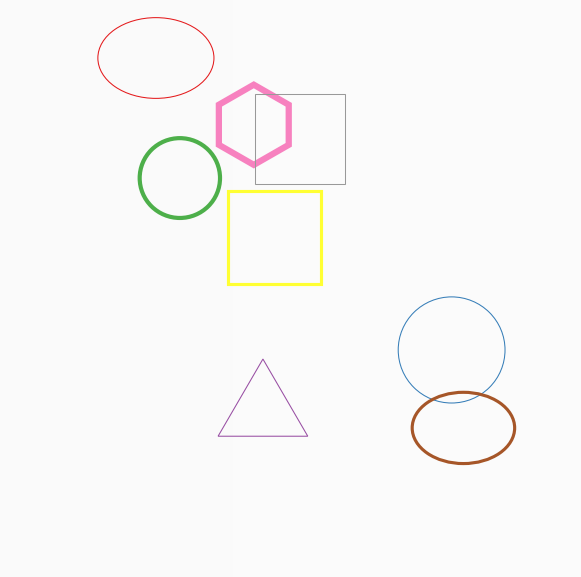[{"shape": "oval", "thickness": 0.5, "radius": 0.5, "center": [0.268, 0.899]}, {"shape": "circle", "thickness": 0.5, "radius": 0.46, "center": [0.777, 0.393]}, {"shape": "circle", "thickness": 2, "radius": 0.35, "center": [0.309, 0.691]}, {"shape": "triangle", "thickness": 0.5, "radius": 0.45, "center": [0.452, 0.288]}, {"shape": "square", "thickness": 1.5, "radius": 0.4, "center": [0.473, 0.588]}, {"shape": "oval", "thickness": 1.5, "radius": 0.44, "center": [0.797, 0.258]}, {"shape": "hexagon", "thickness": 3, "radius": 0.35, "center": [0.437, 0.783]}, {"shape": "square", "thickness": 0.5, "radius": 0.39, "center": [0.516, 0.758]}]